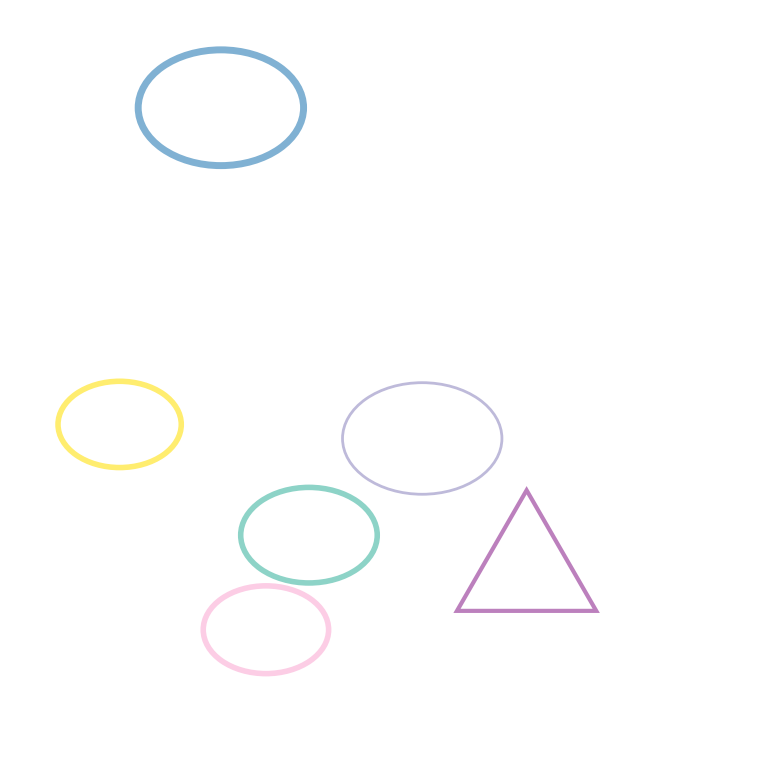[{"shape": "oval", "thickness": 2, "radius": 0.44, "center": [0.401, 0.305]}, {"shape": "oval", "thickness": 1, "radius": 0.52, "center": [0.548, 0.431]}, {"shape": "oval", "thickness": 2.5, "radius": 0.54, "center": [0.287, 0.86]}, {"shape": "oval", "thickness": 2, "radius": 0.41, "center": [0.345, 0.182]}, {"shape": "triangle", "thickness": 1.5, "radius": 0.52, "center": [0.684, 0.259]}, {"shape": "oval", "thickness": 2, "radius": 0.4, "center": [0.155, 0.449]}]